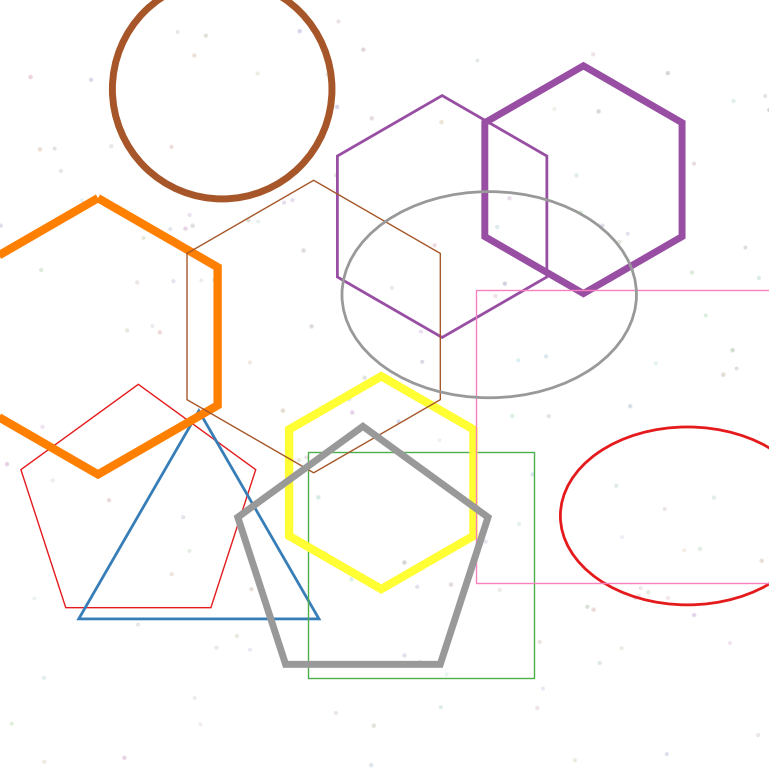[{"shape": "pentagon", "thickness": 0.5, "radius": 0.8, "center": [0.18, 0.341]}, {"shape": "oval", "thickness": 1, "radius": 0.83, "center": [0.893, 0.33]}, {"shape": "triangle", "thickness": 1, "radius": 0.9, "center": [0.258, 0.286]}, {"shape": "square", "thickness": 0.5, "radius": 0.74, "center": [0.547, 0.266]}, {"shape": "hexagon", "thickness": 2.5, "radius": 0.74, "center": [0.758, 0.767]}, {"shape": "hexagon", "thickness": 1, "radius": 0.79, "center": [0.574, 0.719]}, {"shape": "hexagon", "thickness": 3, "radius": 0.9, "center": [0.127, 0.563]}, {"shape": "hexagon", "thickness": 3, "radius": 0.69, "center": [0.495, 0.373]}, {"shape": "hexagon", "thickness": 0.5, "radius": 0.95, "center": [0.407, 0.576]}, {"shape": "circle", "thickness": 2.5, "radius": 0.71, "center": [0.289, 0.884]}, {"shape": "square", "thickness": 0.5, "radius": 0.95, "center": [0.809, 0.433]}, {"shape": "pentagon", "thickness": 2.5, "radius": 0.85, "center": [0.471, 0.275]}, {"shape": "oval", "thickness": 1, "radius": 0.96, "center": [0.635, 0.617]}]